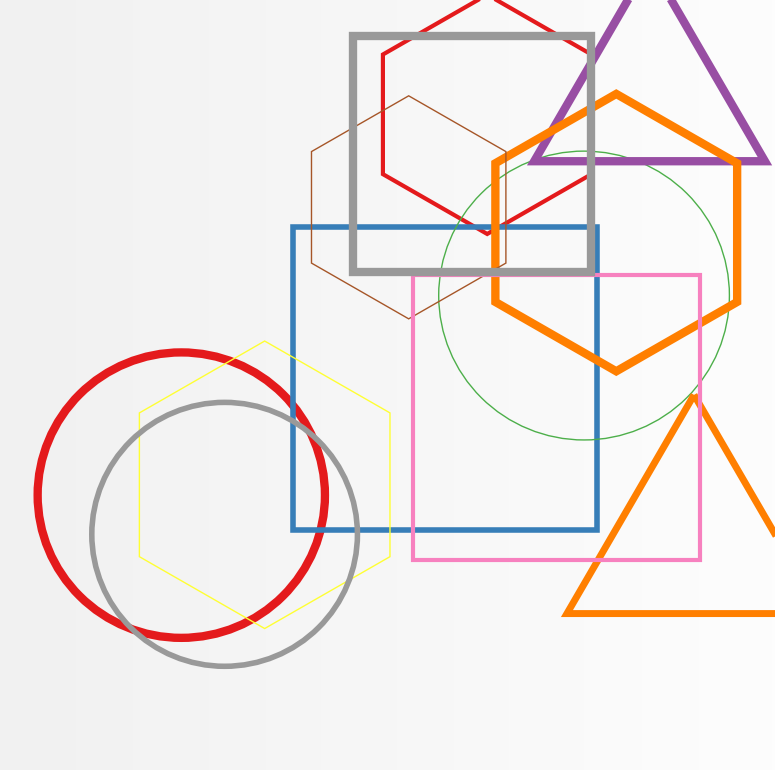[{"shape": "hexagon", "thickness": 1.5, "radius": 0.78, "center": [0.629, 0.852]}, {"shape": "circle", "thickness": 3, "radius": 0.93, "center": [0.234, 0.357]}, {"shape": "square", "thickness": 2, "radius": 0.98, "center": [0.574, 0.508]}, {"shape": "circle", "thickness": 0.5, "radius": 0.94, "center": [0.754, 0.616]}, {"shape": "triangle", "thickness": 3, "radius": 0.86, "center": [0.838, 0.877]}, {"shape": "hexagon", "thickness": 3, "radius": 0.9, "center": [0.795, 0.698]}, {"shape": "triangle", "thickness": 2.5, "radius": 0.95, "center": [0.896, 0.298]}, {"shape": "hexagon", "thickness": 0.5, "radius": 0.93, "center": [0.342, 0.37]}, {"shape": "hexagon", "thickness": 0.5, "radius": 0.72, "center": [0.527, 0.731]}, {"shape": "square", "thickness": 1.5, "radius": 0.93, "center": [0.718, 0.458]}, {"shape": "circle", "thickness": 2, "radius": 0.86, "center": [0.29, 0.306]}, {"shape": "square", "thickness": 3, "radius": 0.77, "center": [0.609, 0.8]}]